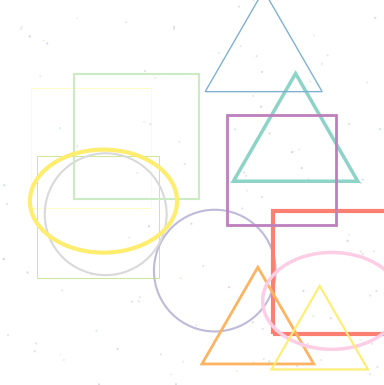[{"shape": "triangle", "thickness": 2.5, "radius": 0.93, "center": [0.768, 0.623]}, {"shape": "square", "thickness": 0.5, "radius": 0.78, "center": [0.236, 0.617]}, {"shape": "circle", "thickness": 1.5, "radius": 0.79, "center": [0.558, 0.297]}, {"shape": "square", "thickness": 3, "radius": 0.8, "center": [0.869, 0.293]}, {"shape": "triangle", "thickness": 1, "radius": 0.88, "center": [0.685, 0.85]}, {"shape": "triangle", "thickness": 2, "radius": 0.84, "center": [0.67, 0.138]}, {"shape": "square", "thickness": 0.5, "radius": 0.8, "center": [0.255, 0.437]}, {"shape": "oval", "thickness": 2.5, "radius": 0.9, "center": [0.862, 0.218]}, {"shape": "circle", "thickness": 1.5, "radius": 0.79, "center": [0.275, 0.444]}, {"shape": "square", "thickness": 2, "radius": 0.71, "center": [0.731, 0.558]}, {"shape": "square", "thickness": 1.5, "radius": 0.81, "center": [0.354, 0.646]}, {"shape": "triangle", "thickness": 1.5, "radius": 0.72, "center": [0.83, 0.113]}, {"shape": "oval", "thickness": 3, "radius": 0.96, "center": [0.269, 0.478]}]